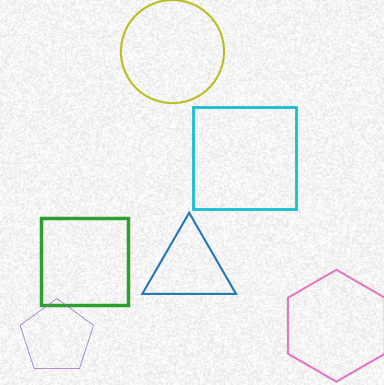[{"shape": "triangle", "thickness": 1.5, "radius": 0.7, "center": [0.491, 0.307]}, {"shape": "square", "thickness": 2.5, "radius": 0.57, "center": [0.219, 0.321]}, {"shape": "pentagon", "thickness": 0.5, "radius": 0.5, "center": [0.148, 0.124]}, {"shape": "hexagon", "thickness": 1.5, "radius": 0.73, "center": [0.874, 0.154]}, {"shape": "circle", "thickness": 1.5, "radius": 0.67, "center": [0.448, 0.866]}, {"shape": "square", "thickness": 2, "radius": 0.66, "center": [0.635, 0.59]}]